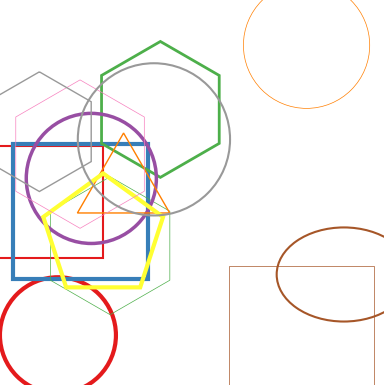[{"shape": "circle", "thickness": 3, "radius": 0.75, "center": [0.151, 0.129]}, {"shape": "square", "thickness": 1.5, "radius": 0.72, "center": [0.122, 0.475]}, {"shape": "square", "thickness": 3, "radius": 0.88, "center": [0.21, 0.451]}, {"shape": "hexagon", "thickness": 2, "radius": 0.88, "center": [0.417, 0.716]}, {"shape": "hexagon", "thickness": 0.5, "radius": 0.9, "center": [0.286, 0.362]}, {"shape": "circle", "thickness": 2.5, "radius": 0.84, "center": [0.237, 0.537]}, {"shape": "triangle", "thickness": 1, "radius": 0.69, "center": [0.321, 0.516]}, {"shape": "circle", "thickness": 0.5, "radius": 0.82, "center": [0.796, 0.882]}, {"shape": "pentagon", "thickness": 3, "radius": 0.82, "center": [0.268, 0.386]}, {"shape": "oval", "thickness": 1.5, "radius": 0.87, "center": [0.893, 0.287]}, {"shape": "square", "thickness": 0.5, "radius": 0.94, "center": [0.784, 0.12]}, {"shape": "hexagon", "thickness": 0.5, "radius": 0.96, "center": [0.208, 0.6]}, {"shape": "circle", "thickness": 1.5, "radius": 0.99, "center": [0.4, 0.638]}, {"shape": "hexagon", "thickness": 1, "radius": 0.78, "center": [0.102, 0.658]}]